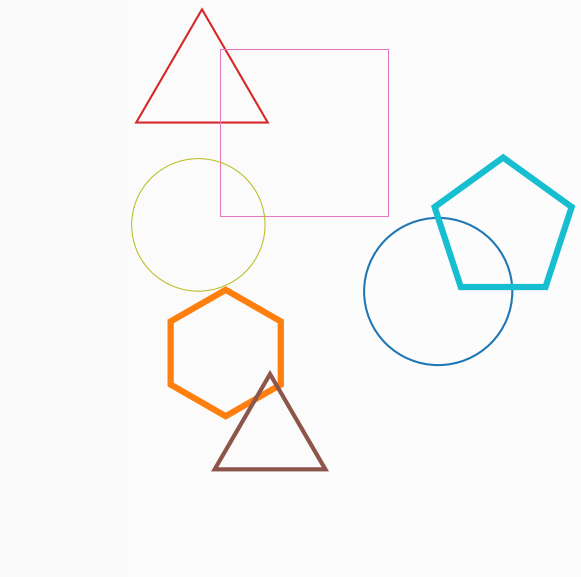[{"shape": "circle", "thickness": 1, "radius": 0.64, "center": [0.754, 0.494]}, {"shape": "hexagon", "thickness": 3, "radius": 0.55, "center": [0.388, 0.388]}, {"shape": "triangle", "thickness": 1, "radius": 0.65, "center": [0.348, 0.852]}, {"shape": "triangle", "thickness": 2, "radius": 0.55, "center": [0.465, 0.241]}, {"shape": "square", "thickness": 0.5, "radius": 0.72, "center": [0.523, 0.77]}, {"shape": "circle", "thickness": 0.5, "radius": 0.57, "center": [0.341, 0.61]}, {"shape": "pentagon", "thickness": 3, "radius": 0.62, "center": [0.866, 0.602]}]